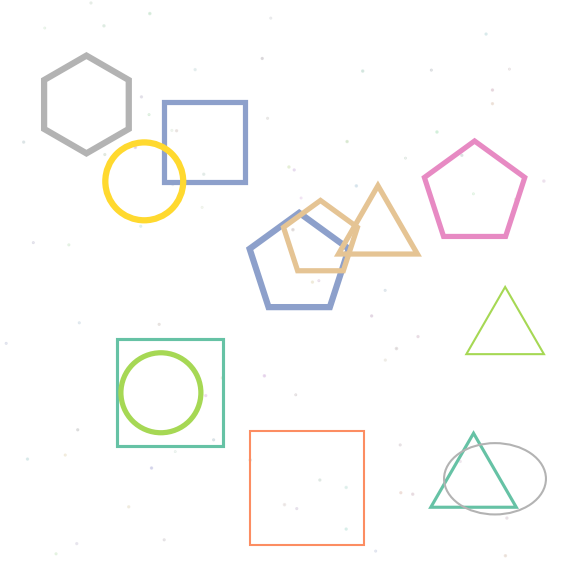[{"shape": "triangle", "thickness": 1.5, "radius": 0.43, "center": [0.82, 0.163]}, {"shape": "square", "thickness": 1.5, "radius": 0.46, "center": [0.294, 0.319]}, {"shape": "square", "thickness": 1, "radius": 0.49, "center": [0.532, 0.154]}, {"shape": "square", "thickness": 2.5, "radius": 0.35, "center": [0.353, 0.753]}, {"shape": "pentagon", "thickness": 3, "radius": 0.45, "center": [0.518, 0.54]}, {"shape": "pentagon", "thickness": 2.5, "radius": 0.46, "center": [0.822, 0.664]}, {"shape": "triangle", "thickness": 1, "radius": 0.39, "center": [0.875, 0.425]}, {"shape": "circle", "thickness": 2.5, "radius": 0.35, "center": [0.279, 0.319]}, {"shape": "circle", "thickness": 3, "radius": 0.34, "center": [0.25, 0.685]}, {"shape": "triangle", "thickness": 2.5, "radius": 0.39, "center": [0.654, 0.599]}, {"shape": "pentagon", "thickness": 2.5, "radius": 0.34, "center": [0.555, 0.585]}, {"shape": "oval", "thickness": 1, "radius": 0.44, "center": [0.857, 0.17]}, {"shape": "hexagon", "thickness": 3, "radius": 0.42, "center": [0.15, 0.818]}]